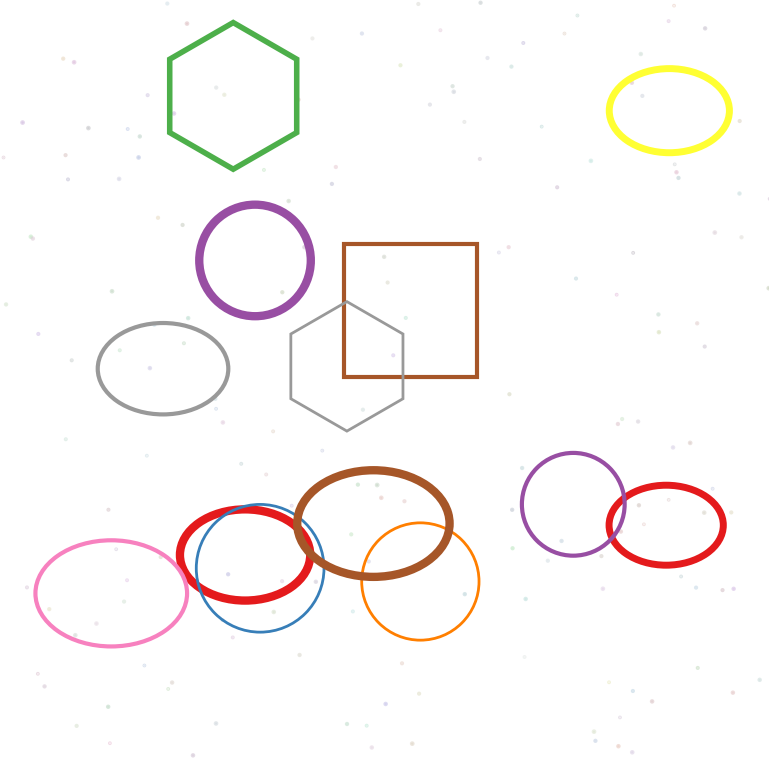[{"shape": "oval", "thickness": 3, "radius": 0.42, "center": [0.318, 0.279]}, {"shape": "oval", "thickness": 2.5, "radius": 0.37, "center": [0.865, 0.318]}, {"shape": "circle", "thickness": 1, "radius": 0.41, "center": [0.338, 0.262]}, {"shape": "hexagon", "thickness": 2, "radius": 0.48, "center": [0.303, 0.875]}, {"shape": "circle", "thickness": 3, "radius": 0.36, "center": [0.331, 0.662]}, {"shape": "circle", "thickness": 1.5, "radius": 0.33, "center": [0.745, 0.345]}, {"shape": "circle", "thickness": 1, "radius": 0.38, "center": [0.546, 0.245]}, {"shape": "oval", "thickness": 2.5, "radius": 0.39, "center": [0.869, 0.856]}, {"shape": "square", "thickness": 1.5, "radius": 0.43, "center": [0.534, 0.596]}, {"shape": "oval", "thickness": 3, "radius": 0.49, "center": [0.485, 0.32]}, {"shape": "oval", "thickness": 1.5, "radius": 0.49, "center": [0.144, 0.229]}, {"shape": "oval", "thickness": 1.5, "radius": 0.42, "center": [0.212, 0.521]}, {"shape": "hexagon", "thickness": 1, "radius": 0.42, "center": [0.451, 0.524]}]